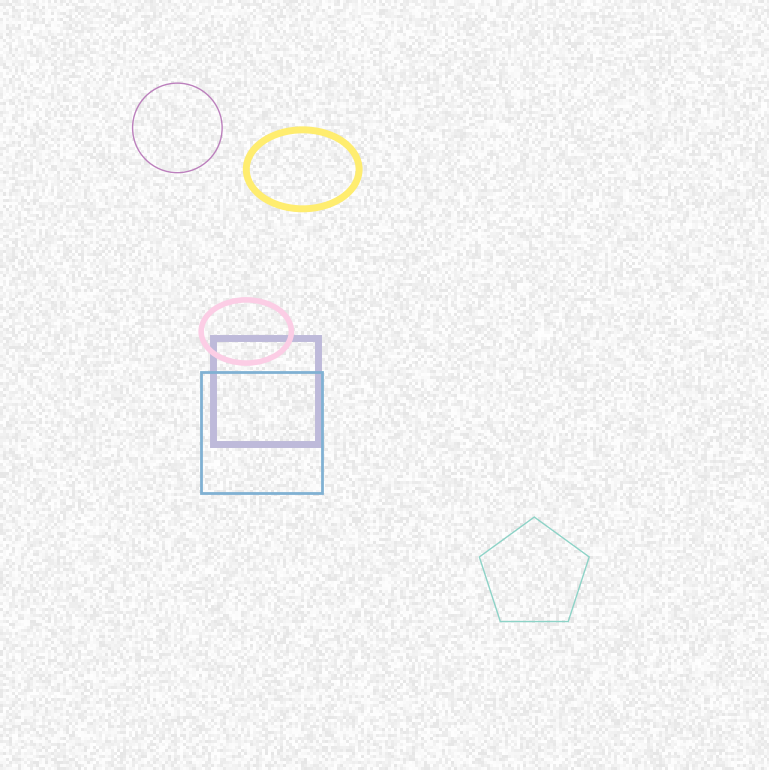[{"shape": "pentagon", "thickness": 0.5, "radius": 0.38, "center": [0.694, 0.254]}, {"shape": "square", "thickness": 2.5, "radius": 0.34, "center": [0.345, 0.492]}, {"shape": "square", "thickness": 1, "radius": 0.39, "center": [0.339, 0.438]}, {"shape": "oval", "thickness": 2, "radius": 0.29, "center": [0.32, 0.57]}, {"shape": "circle", "thickness": 0.5, "radius": 0.29, "center": [0.23, 0.834]}, {"shape": "oval", "thickness": 2.5, "radius": 0.37, "center": [0.393, 0.78]}]